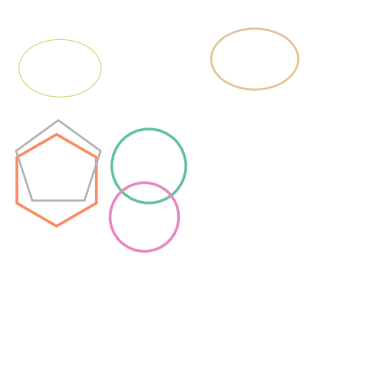[{"shape": "circle", "thickness": 2, "radius": 0.48, "center": [0.386, 0.569]}, {"shape": "hexagon", "thickness": 2, "radius": 0.6, "center": [0.147, 0.532]}, {"shape": "circle", "thickness": 2, "radius": 0.45, "center": [0.375, 0.436]}, {"shape": "oval", "thickness": 0.5, "radius": 0.53, "center": [0.156, 0.823]}, {"shape": "oval", "thickness": 1.5, "radius": 0.57, "center": [0.662, 0.847]}, {"shape": "pentagon", "thickness": 1.5, "radius": 0.58, "center": [0.152, 0.572]}]